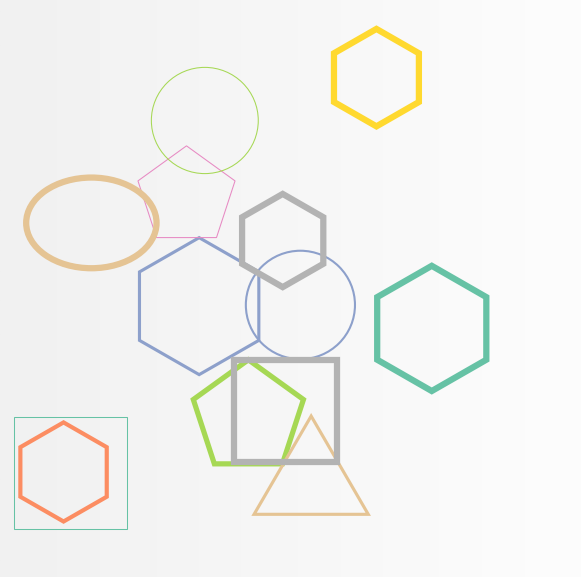[{"shape": "hexagon", "thickness": 3, "radius": 0.54, "center": [0.743, 0.43]}, {"shape": "square", "thickness": 0.5, "radius": 0.49, "center": [0.122, 0.18]}, {"shape": "hexagon", "thickness": 2, "radius": 0.43, "center": [0.109, 0.182]}, {"shape": "hexagon", "thickness": 1.5, "radius": 0.59, "center": [0.343, 0.469]}, {"shape": "circle", "thickness": 1, "radius": 0.47, "center": [0.517, 0.471]}, {"shape": "pentagon", "thickness": 0.5, "radius": 0.44, "center": [0.321, 0.659]}, {"shape": "circle", "thickness": 0.5, "radius": 0.46, "center": [0.352, 0.79]}, {"shape": "pentagon", "thickness": 2.5, "radius": 0.5, "center": [0.427, 0.277]}, {"shape": "hexagon", "thickness": 3, "radius": 0.42, "center": [0.648, 0.865]}, {"shape": "oval", "thickness": 3, "radius": 0.56, "center": [0.157, 0.613]}, {"shape": "triangle", "thickness": 1.5, "radius": 0.57, "center": [0.535, 0.165]}, {"shape": "hexagon", "thickness": 3, "radius": 0.4, "center": [0.486, 0.583]}, {"shape": "square", "thickness": 3, "radius": 0.44, "center": [0.491, 0.287]}]